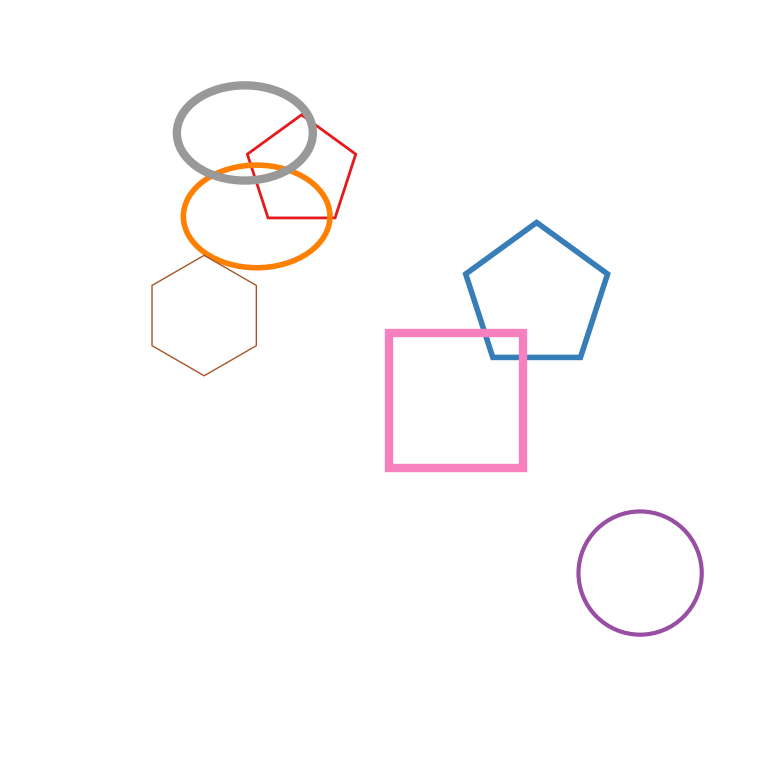[{"shape": "pentagon", "thickness": 1, "radius": 0.37, "center": [0.392, 0.777]}, {"shape": "pentagon", "thickness": 2, "radius": 0.48, "center": [0.697, 0.614]}, {"shape": "circle", "thickness": 1.5, "radius": 0.4, "center": [0.831, 0.256]}, {"shape": "oval", "thickness": 2, "radius": 0.48, "center": [0.333, 0.719]}, {"shape": "hexagon", "thickness": 0.5, "radius": 0.39, "center": [0.265, 0.59]}, {"shape": "square", "thickness": 3, "radius": 0.44, "center": [0.592, 0.48]}, {"shape": "oval", "thickness": 3, "radius": 0.44, "center": [0.318, 0.827]}]